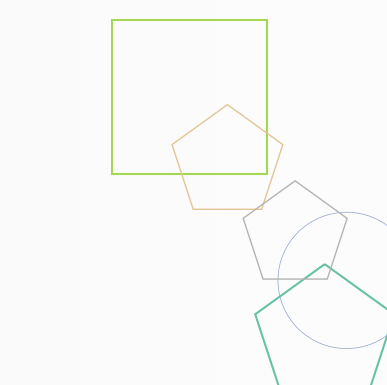[{"shape": "pentagon", "thickness": 1.5, "radius": 0.94, "center": [0.838, 0.125]}, {"shape": "circle", "thickness": 0.5, "radius": 0.89, "center": [0.894, 0.272]}, {"shape": "square", "thickness": 1.5, "radius": 1.0, "center": [0.488, 0.747]}, {"shape": "pentagon", "thickness": 1, "radius": 0.75, "center": [0.587, 0.578]}, {"shape": "pentagon", "thickness": 1, "radius": 0.71, "center": [0.762, 0.389]}]